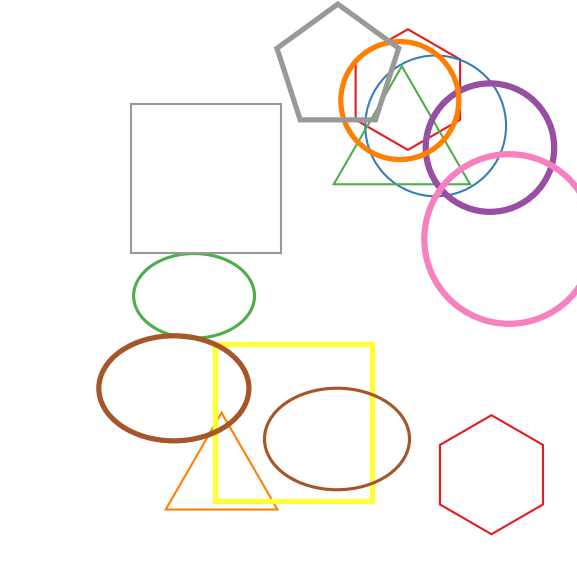[{"shape": "hexagon", "thickness": 1, "radius": 0.52, "center": [0.706, 0.844]}, {"shape": "hexagon", "thickness": 1, "radius": 0.52, "center": [0.851, 0.177]}, {"shape": "circle", "thickness": 1, "radius": 0.61, "center": [0.754, 0.781]}, {"shape": "oval", "thickness": 1.5, "radius": 0.52, "center": [0.336, 0.487]}, {"shape": "triangle", "thickness": 1, "radius": 0.68, "center": [0.696, 0.748]}, {"shape": "circle", "thickness": 3, "radius": 0.56, "center": [0.848, 0.744]}, {"shape": "circle", "thickness": 2.5, "radius": 0.51, "center": [0.692, 0.825]}, {"shape": "triangle", "thickness": 1, "radius": 0.56, "center": [0.384, 0.173]}, {"shape": "square", "thickness": 2.5, "radius": 0.68, "center": [0.508, 0.267]}, {"shape": "oval", "thickness": 2.5, "radius": 0.65, "center": [0.301, 0.327]}, {"shape": "oval", "thickness": 1.5, "radius": 0.63, "center": [0.584, 0.239]}, {"shape": "circle", "thickness": 3, "radius": 0.73, "center": [0.882, 0.585]}, {"shape": "square", "thickness": 1, "radius": 0.65, "center": [0.357, 0.69]}, {"shape": "pentagon", "thickness": 2.5, "radius": 0.55, "center": [0.585, 0.881]}]